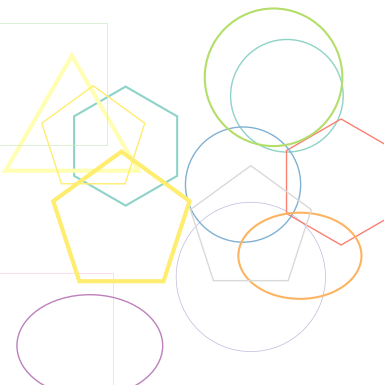[{"shape": "circle", "thickness": 1, "radius": 0.73, "center": [0.745, 0.751]}, {"shape": "hexagon", "thickness": 1.5, "radius": 0.77, "center": [0.326, 0.621]}, {"shape": "triangle", "thickness": 3, "radius": 1.0, "center": [0.187, 0.656]}, {"shape": "circle", "thickness": 0.5, "radius": 0.97, "center": [0.652, 0.281]}, {"shape": "hexagon", "thickness": 1, "radius": 0.82, "center": [0.886, 0.527]}, {"shape": "circle", "thickness": 1, "radius": 0.75, "center": [0.631, 0.521]}, {"shape": "oval", "thickness": 1.5, "radius": 0.8, "center": [0.779, 0.336]}, {"shape": "circle", "thickness": 1.5, "radius": 0.89, "center": [0.71, 0.799]}, {"shape": "square", "thickness": 0.5, "radius": 0.76, "center": [0.142, 0.138]}, {"shape": "pentagon", "thickness": 1, "radius": 0.83, "center": [0.651, 0.405]}, {"shape": "oval", "thickness": 1, "radius": 0.95, "center": [0.233, 0.102]}, {"shape": "square", "thickness": 0.5, "radius": 0.79, "center": [0.12, 0.782]}, {"shape": "pentagon", "thickness": 1, "radius": 0.7, "center": [0.242, 0.636]}, {"shape": "pentagon", "thickness": 3, "radius": 0.93, "center": [0.315, 0.42]}]